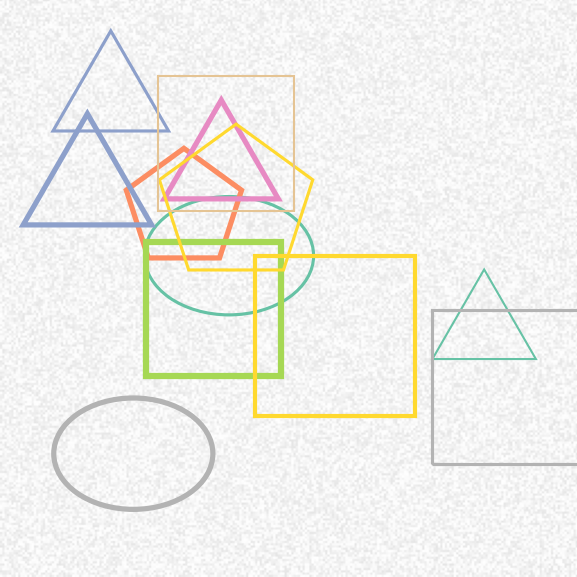[{"shape": "oval", "thickness": 1.5, "radius": 0.73, "center": [0.397, 0.556]}, {"shape": "triangle", "thickness": 1, "radius": 0.52, "center": [0.838, 0.429]}, {"shape": "pentagon", "thickness": 2.5, "radius": 0.52, "center": [0.318, 0.637]}, {"shape": "triangle", "thickness": 2.5, "radius": 0.64, "center": [0.151, 0.674]}, {"shape": "triangle", "thickness": 1.5, "radius": 0.58, "center": [0.192, 0.83]}, {"shape": "triangle", "thickness": 2.5, "radius": 0.57, "center": [0.383, 0.712]}, {"shape": "square", "thickness": 3, "radius": 0.58, "center": [0.37, 0.464]}, {"shape": "square", "thickness": 2, "radius": 0.69, "center": [0.58, 0.417]}, {"shape": "pentagon", "thickness": 1.5, "radius": 0.7, "center": [0.409, 0.645]}, {"shape": "square", "thickness": 1, "radius": 0.59, "center": [0.391, 0.751]}, {"shape": "oval", "thickness": 2.5, "radius": 0.69, "center": [0.231, 0.214]}, {"shape": "square", "thickness": 1.5, "radius": 0.67, "center": [0.882, 0.33]}]